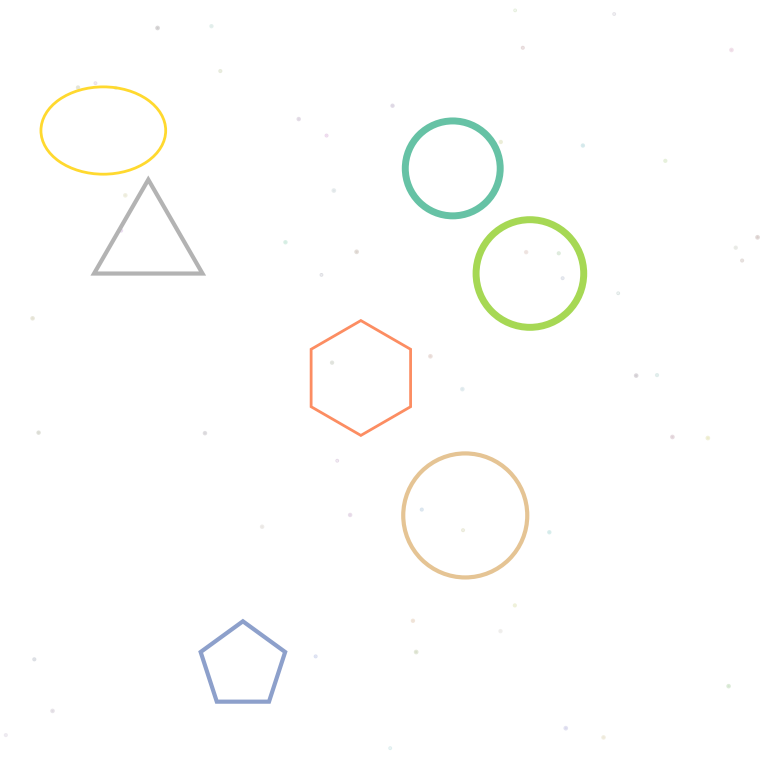[{"shape": "circle", "thickness": 2.5, "radius": 0.31, "center": [0.588, 0.781]}, {"shape": "hexagon", "thickness": 1, "radius": 0.37, "center": [0.469, 0.509]}, {"shape": "pentagon", "thickness": 1.5, "radius": 0.29, "center": [0.315, 0.135]}, {"shape": "circle", "thickness": 2.5, "radius": 0.35, "center": [0.688, 0.645]}, {"shape": "oval", "thickness": 1, "radius": 0.41, "center": [0.134, 0.83]}, {"shape": "circle", "thickness": 1.5, "radius": 0.4, "center": [0.604, 0.331]}, {"shape": "triangle", "thickness": 1.5, "radius": 0.41, "center": [0.193, 0.685]}]